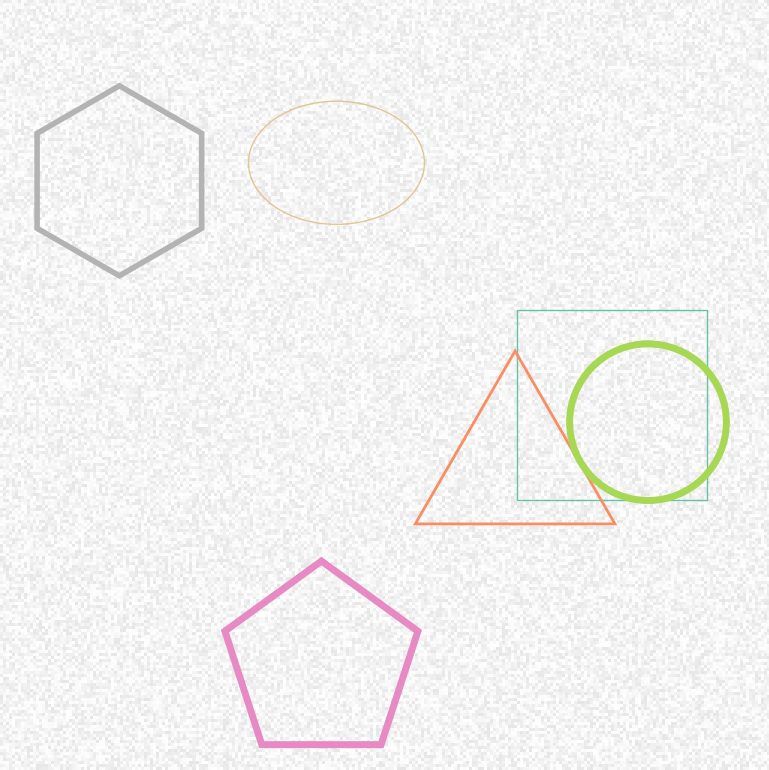[{"shape": "square", "thickness": 0.5, "radius": 0.62, "center": [0.795, 0.474]}, {"shape": "triangle", "thickness": 1, "radius": 0.75, "center": [0.669, 0.394]}, {"shape": "pentagon", "thickness": 2.5, "radius": 0.66, "center": [0.417, 0.14]}, {"shape": "circle", "thickness": 2.5, "radius": 0.51, "center": [0.842, 0.452]}, {"shape": "oval", "thickness": 0.5, "radius": 0.57, "center": [0.437, 0.789]}, {"shape": "hexagon", "thickness": 2, "radius": 0.62, "center": [0.155, 0.765]}]